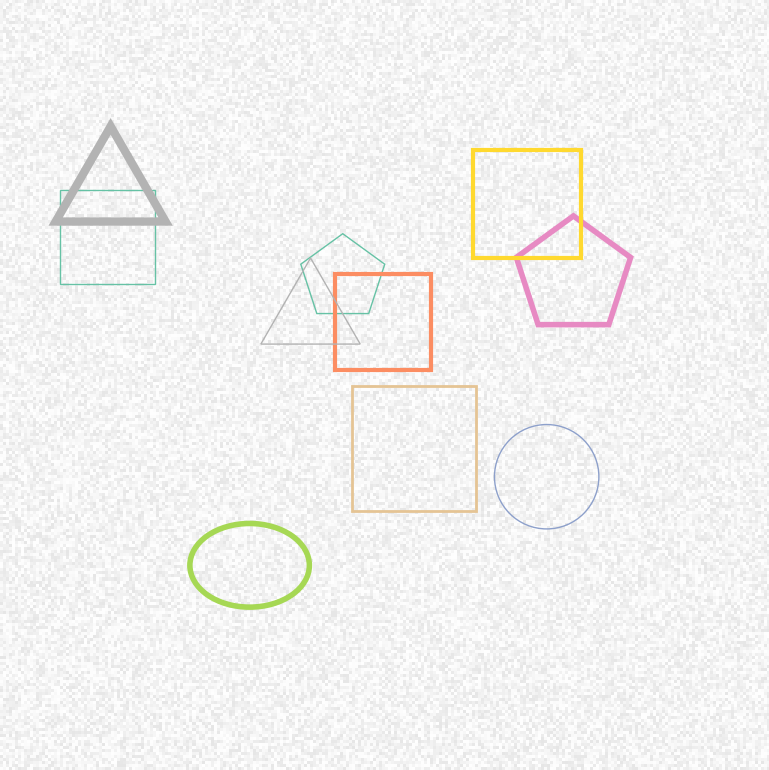[{"shape": "square", "thickness": 0.5, "radius": 0.31, "center": [0.14, 0.692]}, {"shape": "pentagon", "thickness": 0.5, "radius": 0.29, "center": [0.445, 0.639]}, {"shape": "square", "thickness": 1.5, "radius": 0.31, "center": [0.498, 0.582]}, {"shape": "circle", "thickness": 0.5, "radius": 0.34, "center": [0.71, 0.381]}, {"shape": "pentagon", "thickness": 2, "radius": 0.39, "center": [0.745, 0.642]}, {"shape": "oval", "thickness": 2, "radius": 0.39, "center": [0.324, 0.266]}, {"shape": "square", "thickness": 1.5, "radius": 0.35, "center": [0.685, 0.735]}, {"shape": "square", "thickness": 1, "radius": 0.4, "center": [0.538, 0.417]}, {"shape": "triangle", "thickness": 3, "radius": 0.41, "center": [0.144, 0.753]}, {"shape": "triangle", "thickness": 0.5, "radius": 0.37, "center": [0.403, 0.59]}]